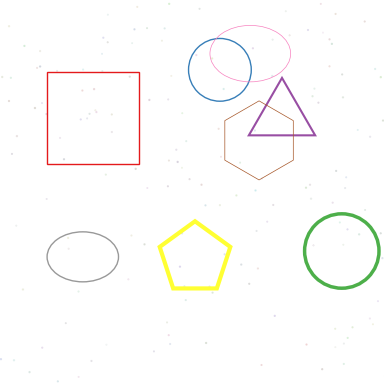[{"shape": "square", "thickness": 1, "radius": 0.6, "center": [0.242, 0.693]}, {"shape": "circle", "thickness": 1, "radius": 0.41, "center": [0.571, 0.819]}, {"shape": "circle", "thickness": 2.5, "radius": 0.48, "center": [0.888, 0.348]}, {"shape": "triangle", "thickness": 1.5, "radius": 0.5, "center": [0.732, 0.698]}, {"shape": "pentagon", "thickness": 3, "radius": 0.48, "center": [0.507, 0.329]}, {"shape": "hexagon", "thickness": 0.5, "radius": 0.51, "center": [0.673, 0.635]}, {"shape": "oval", "thickness": 0.5, "radius": 0.52, "center": [0.65, 0.861]}, {"shape": "oval", "thickness": 1, "radius": 0.46, "center": [0.215, 0.333]}]